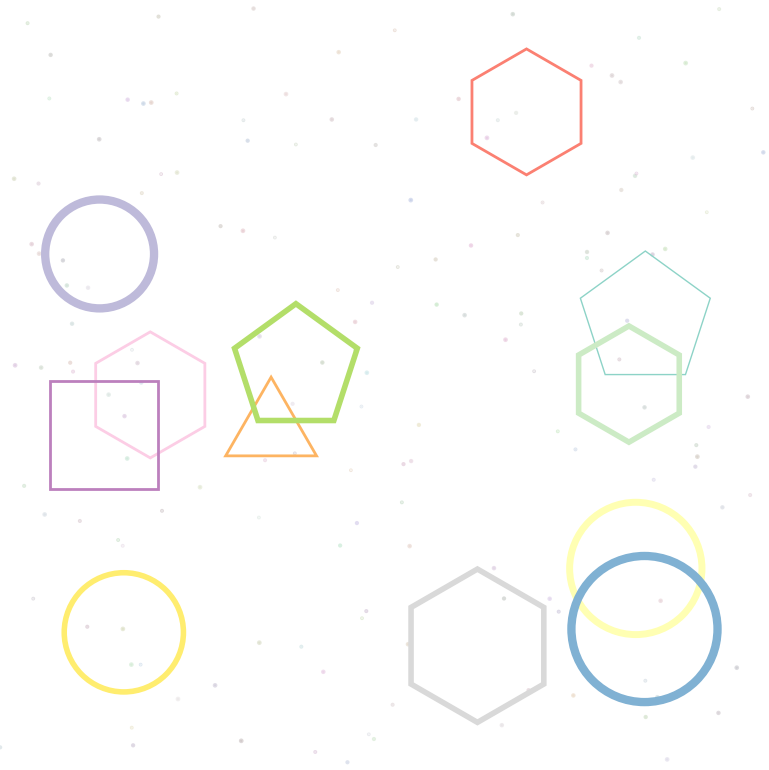[{"shape": "pentagon", "thickness": 0.5, "radius": 0.44, "center": [0.838, 0.585]}, {"shape": "circle", "thickness": 2.5, "radius": 0.43, "center": [0.826, 0.262]}, {"shape": "circle", "thickness": 3, "radius": 0.35, "center": [0.129, 0.67]}, {"shape": "hexagon", "thickness": 1, "radius": 0.41, "center": [0.684, 0.855]}, {"shape": "circle", "thickness": 3, "radius": 0.47, "center": [0.837, 0.183]}, {"shape": "triangle", "thickness": 1, "radius": 0.34, "center": [0.352, 0.442]}, {"shape": "pentagon", "thickness": 2, "radius": 0.42, "center": [0.384, 0.522]}, {"shape": "hexagon", "thickness": 1, "radius": 0.41, "center": [0.195, 0.487]}, {"shape": "hexagon", "thickness": 2, "radius": 0.5, "center": [0.62, 0.161]}, {"shape": "square", "thickness": 1, "radius": 0.35, "center": [0.135, 0.435]}, {"shape": "hexagon", "thickness": 2, "radius": 0.38, "center": [0.817, 0.501]}, {"shape": "circle", "thickness": 2, "radius": 0.39, "center": [0.161, 0.179]}]